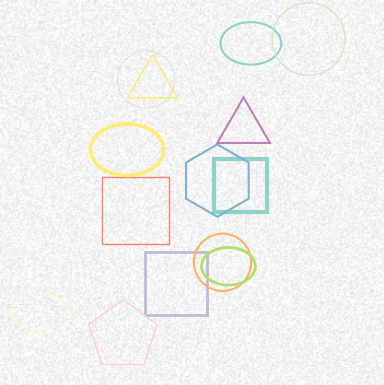[{"shape": "oval", "thickness": 1.5, "radius": 0.39, "center": [0.652, 0.887]}, {"shape": "square", "thickness": 3, "radius": 0.35, "center": [0.624, 0.518]}, {"shape": "oval", "thickness": 0.5, "radius": 0.37, "center": [0.108, 0.185]}, {"shape": "square", "thickness": 2, "radius": 0.41, "center": [0.457, 0.264]}, {"shape": "square", "thickness": 1, "radius": 0.44, "center": [0.351, 0.452]}, {"shape": "hexagon", "thickness": 1.5, "radius": 0.47, "center": [0.565, 0.531]}, {"shape": "circle", "thickness": 1.5, "radius": 0.37, "center": [0.578, 0.319]}, {"shape": "oval", "thickness": 2, "radius": 0.35, "center": [0.593, 0.308]}, {"shape": "pentagon", "thickness": 1, "radius": 0.47, "center": [0.319, 0.128]}, {"shape": "circle", "thickness": 0.5, "radius": 0.37, "center": [0.38, 0.794]}, {"shape": "triangle", "thickness": 1.5, "radius": 0.39, "center": [0.633, 0.668]}, {"shape": "circle", "thickness": 1, "radius": 0.47, "center": [0.802, 0.899]}, {"shape": "oval", "thickness": 2.5, "radius": 0.48, "center": [0.33, 0.611]}, {"shape": "triangle", "thickness": 1, "radius": 0.38, "center": [0.396, 0.783]}]